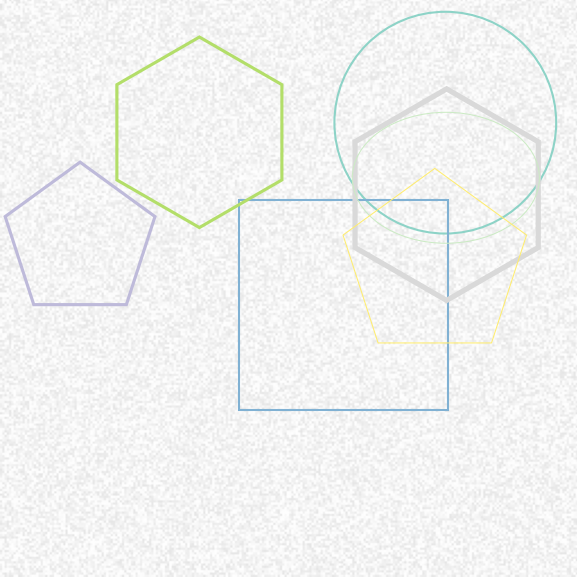[{"shape": "circle", "thickness": 1, "radius": 0.96, "center": [0.771, 0.787]}, {"shape": "pentagon", "thickness": 1.5, "radius": 0.68, "center": [0.139, 0.582]}, {"shape": "square", "thickness": 1, "radius": 0.91, "center": [0.595, 0.471]}, {"shape": "hexagon", "thickness": 1.5, "radius": 0.82, "center": [0.345, 0.77]}, {"shape": "hexagon", "thickness": 2.5, "radius": 0.92, "center": [0.773, 0.662]}, {"shape": "oval", "thickness": 0.5, "radius": 0.81, "center": [0.772, 0.691]}, {"shape": "pentagon", "thickness": 0.5, "radius": 0.84, "center": [0.753, 0.54]}]